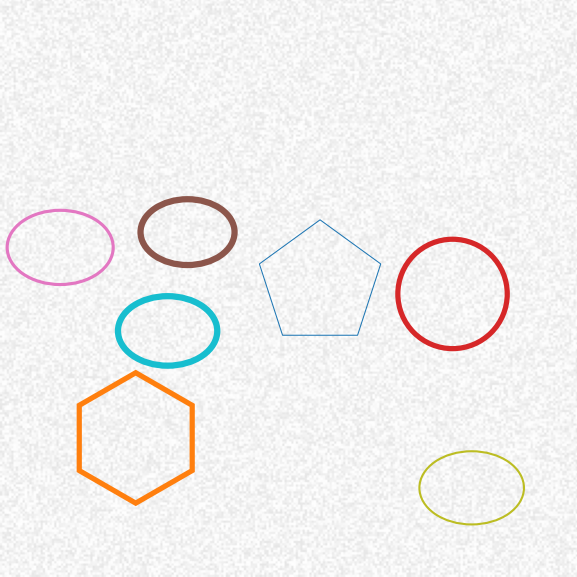[{"shape": "pentagon", "thickness": 0.5, "radius": 0.55, "center": [0.554, 0.508]}, {"shape": "hexagon", "thickness": 2.5, "radius": 0.56, "center": [0.235, 0.241]}, {"shape": "circle", "thickness": 2.5, "radius": 0.47, "center": [0.784, 0.49]}, {"shape": "oval", "thickness": 3, "radius": 0.41, "center": [0.325, 0.597]}, {"shape": "oval", "thickness": 1.5, "radius": 0.46, "center": [0.104, 0.571]}, {"shape": "oval", "thickness": 1, "radius": 0.45, "center": [0.817, 0.154]}, {"shape": "oval", "thickness": 3, "radius": 0.43, "center": [0.29, 0.426]}]